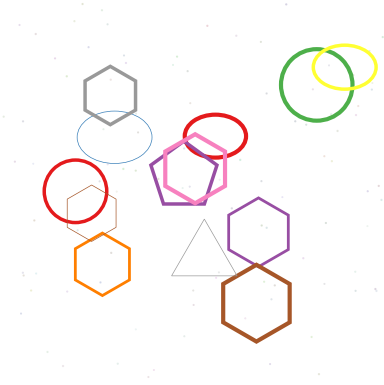[{"shape": "oval", "thickness": 3, "radius": 0.4, "center": [0.56, 0.646]}, {"shape": "circle", "thickness": 2.5, "radius": 0.41, "center": [0.196, 0.503]}, {"shape": "oval", "thickness": 0.5, "radius": 0.49, "center": [0.298, 0.643]}, {"shape": "circle", "thickness": 3, "radius": 0.46, "center": [0.823, 0.779]}, {"shape": "hexagon", "thickness": 2, "radius": 0.45, "center": [0.671, 0.397]}, {"shape": "pentagon", "thickness": 2.5, "radius": 0.45, "center": [0.478, 0.543]}, {"shape": "hexagon", "thickness": 2, "radius": 0.41, "center": [0.266, 0.313]}, {"shape": "oval", "thickness": 2.5, "radius": 0.41, "center": [0.895, 0.826]}, {"shape": "hexagon", "thickness": 0.5, "radius": 0.37, "center": [0.238, 0.446]}, {"shape": "hexagon", "thickness": 3, "radius": 0.5, "center": [0.666, 0.213]}, {"shape": "hexagon", "thickness": 3, "radius": 0.45, "center": [0.507, 0.562]}, {"shape": "triangle", "thickness": 0.5, "radius": 0.49, "center": [0.531, 0.333]}, {"shape": "hexagon", "thickness": 2.5, "radius": 0.38, "center": [0.287, 0.752]}]